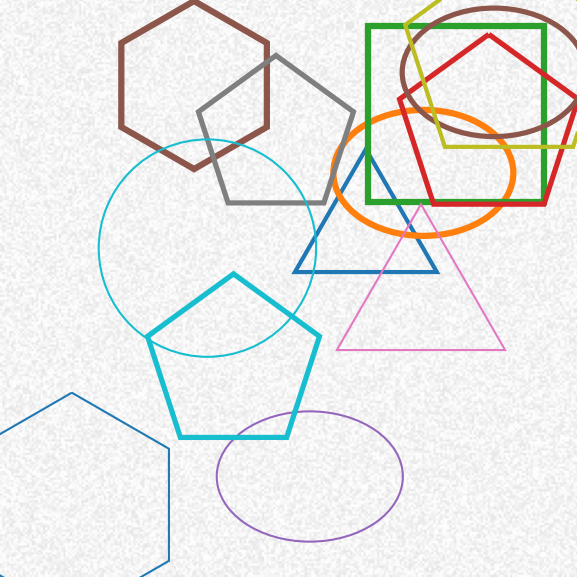[{"shape": "hexagon", "thickness": 1, "radius": 0.97, "center": [0.124, 0.125]}, {"shape": "triangle", "thickness": 2, "radius": 0.71, "center": [0.634, 0.599]}, {"shape": "oval", "thickness": 3, "radius": 0.78, "center": [0.733, 0.7]}, {"shape": "square", "thickness": 3, "radius": 0.76, "center": [0.79, 0.802]}, {"shape": "pentagon", "thickness": 2.5, "radius": 0.81, "center": [0.846, 0.777]}, {"shape": "oval", "thickness": 1, "radius": 0.81, "center": [0.536, 0.174]}, {"shape": "oval", "thickness": 2.5, "radius": 0.79, "center": [0.855, 0.874]}, {"shape": "hexagon", "thickness": 3, "radius": 0.73, "center": [0.336, 0.852]}, {"shape": "triangle", "thickness": 1, "radius": 0.84, "center": [0.729, 0.477]}, {"shape": "pentagon", "thickness": 2.5, "radius": 0.71, "center": [0.478, 0.762]}, {"shape": "pentagon", "thickness": 2, "radius": 0.94, "center": [0.881, 0.898]}, {"shape": "circle", "thickness": 1, "radius": 0.94, "center": [0.359, 0.569]}, {"shape": "pentagon", "thickness": 2.5, "radius": 0.78, "center": [0.404, 0.368]}]